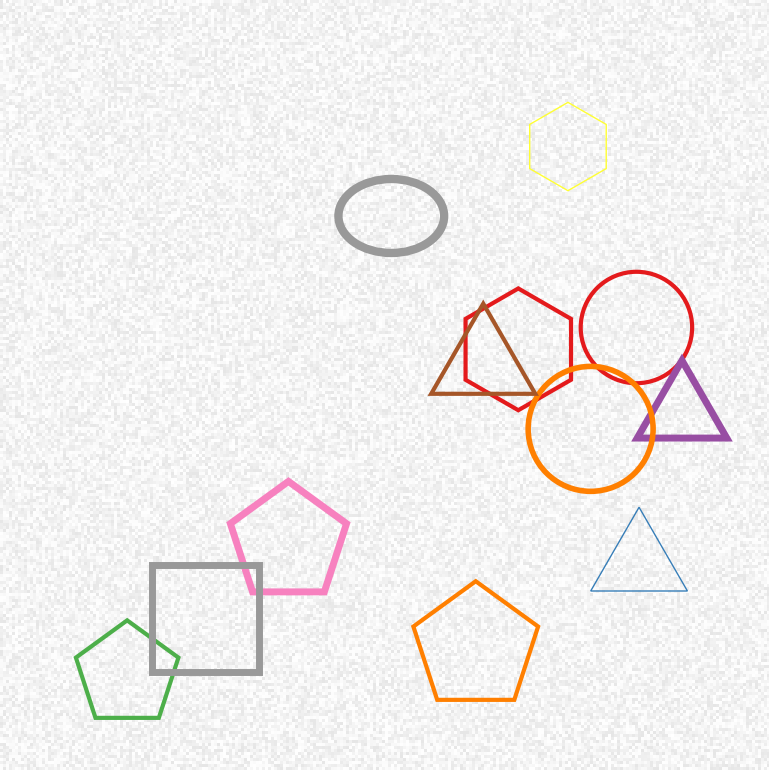[{"shape": "hexagon", "thickness": 1.5, "radius": 0.4, "center": [0.673, 0.546]}, {"shape": "circle", "thickness": 1.5, "radius": 0.36, "center": [0.827, 0.575]}, {"shape": "triangle", "thickness": 0.5, "radius": 0.36, "center": [0.83, 0.269]}, {"shape": "pentagon", "thickness": 1.5, "radius": 0.35, "center": [0.165, 0.124]}, {"shape": "triangle", "thickness": 2.5, "radius": 0.34, "center": [0.886, 0.465]}, {"shape": "circle", "thickness": 2, "radius": 0.41, "center": [0.767, 0.443]}, {"shape": "pentagon", "thickness": 1.5, "radius": 0.43, "center": [0.618, 0.16]}, {"shape": "hexagon", "thickness": 0.5, "radius": 0.29, "center": [0.738, 0.81]}, {"shape": "triangle", "thickness": 1.5, "radius": 0.39, "center": [0.628, 0.528]}, {"shape": "pentagon", "thickness": 2.5, "radius": 0.4, "center": [0.375, 0.295]}, {"shape": "square", "thickness": 2.5, "radius": 0.34, "center": [0.267, 0.197]}, {"shape": "oval", "thickness": 3, "radius": 0.34, "center": [0.508, 0.72]}]